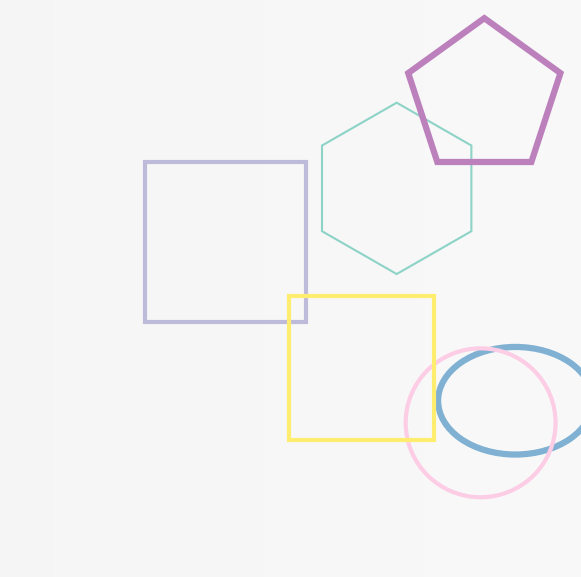[{"shape": "hexagon", "thickness": 1, "radius": 0.74, "center": [0.682, 0.673]}, {"shape": "square", "thickness": 2, "radius": 0.69, "center": [0.388, 0.579]}, {"shape": "oval", "thickness": 3, "radius": 0.67, "center": [0.887, 0.305]}, {"shape": "circle", "thickness": 2, "radius": 0.64, "center": [0.827, 0.267]}, {"shape": "pentagon", "thickness": 3, "radius": 0.69, "center": [0.833, 0.83]}, {"shape": "square", "thickness": 2, "radius": 0.62, "center": [0.622, 0.362]}]